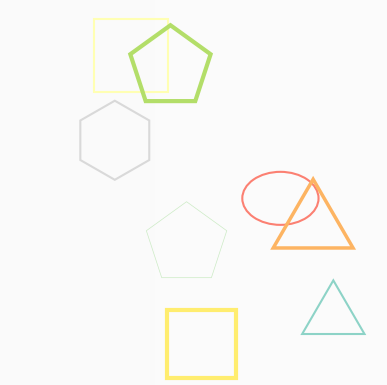[{"shape": "triangle", "thickness": 1.5, "radius": 0.46, "center": [0.86, 0.179]}, {"shape": "square", "thickness": 1.5, "radius": 0.47, "center": [0.338, 0.857]}, {"shape": "oval", "thickness": 1.5, "radius": 0.49, "center": [0.724, 0.485]}, {"shape": "triangle", "thickness": 2.5, "radius": 0.59, "center": [0.808, 0.415]}, {"shape": "pentagon", "thickness": 3, "radius": 0.54, "center": [0.44, 0.826]}, {"shape": "hexagon", "thickness": 1.5, "radius": 0.51, "center": [0.296, 0.636]}, {"shape": "pentagon", "thickness": 0.5, "radius": 0.55, "center": [0.481, 0.367]}, {"shape": "square", "thickness": 3, "radius": 0.45, "center": [0.52, 0.107]}]